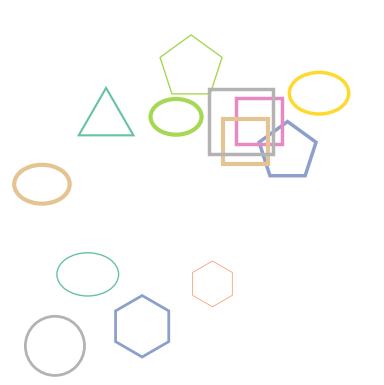[{"shape": "triangle", "thickness": 1.5, "radius": 0.41, "center": [0.276, 0.69]}, {"shape": "oval", "thickness": 1, "radius": 0.4, "center": [0.228, 0.287]}, {"shape": "hexagon", "thickness": 0.5, "radius": 0.3, "center": [0.552, 0.263]}, {"shape": "pentagon", "thickness": 2.5, "radius": 0.39, "center": [0.747, 0.606]}, {"shape": "hexagon", "thickness": 2, "radius": 0.4, "center": [0.369, 0.153]}, {"shape": "square", "thickness": 2.5, "radius": 0.3, "center": [0.673, 0.686]}, {"shape": "oval", "thickness": 3, "radius": 0.33, "center": [0.457, 0.697]}, {"shape": "pentagon", "thickness": 1, "radius": 0.42, "center": [0.496, 0.825]}, {"shape": "oval", "thickness": 2.5, "radius": 0.39, "center": [0.829, 0.758]}, {"shape": "square", "thickness": 3, "radius": 0.29, "center": [0.638, 0.632]}, {"shape": "oval", "thickness": 3, "radius": 0.36, "center": [0.109, 0.521]}, {"shape": "circle", "thickness": 2, "radius": 0.38, "center": [0.143, 0.102]}, {"shape": "square", "thickness": 2.5, "radius": 0.42, "center": [0.626, 0.685]}]